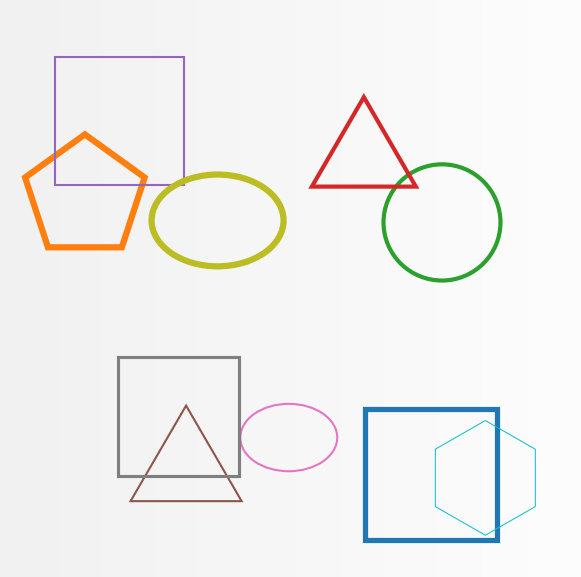[{"shape": "square", "thickness": 2.5, "radius": 0.57, "center": [0.742, 0.177]}, {"shape": "pentagon", "thickness": 3, "radius": 0.54, "center": [0.146, 0.658]}, {"shape": "circle", "thickness": 2, "radius": 0.5, "center": [0.76, 0.614]}, {"shape": "triangle", "thickness": 2, "radius": 0.52, "center": [0.626, 0.728]}, {"shape": "square", "thickness": 1, "radius": 0.55, "center": [0.205, 0.79]}, {"shape": "triangle", "thickness": 1, "radius": 0.55, "center": [0.32, 0.186]}, {"shape": "oval", "thickness": 1, "radius": 0.42, "center": [0.497, 0.241]}, {"shape": "square", "thickness": 1.5, "radius": 0.52, "center": [0.307, 0.278]}, {"shape": "oval", "thickness": 3, "radius": 0.57, "center": [0.374, 0.617]}, {"shape": "hexagon", "thickness": 0.5, "radius": 0.5, "center": [0.835, 0.172]}]